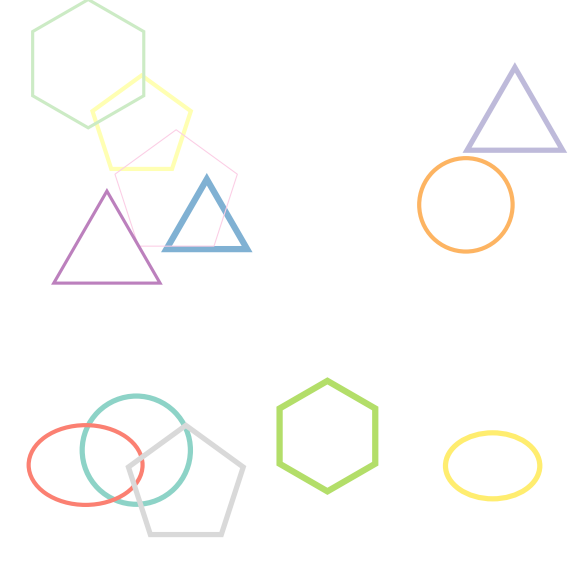[{"shape": "circle", "thickness": 2.5, "radius": 0.47, "center": [0.236, 0.22]}, {"shape": "pentagon", "thickness": 2, "radius": 0.45, "center": [0.245, 0.779]}, {"shape": "triangle", "thickness": 2.5, "radius": 0.48, "center": [0.892, 0.787]}, {"shape": "oval", "thickness": 2, "radius": 0.49, "center": [0.148, 0.194]}, {"shape": "triangle", "thickness": 3, "radius": 0.4, "center": [0.358, 0.608]}, {"shape": "circle", "thickness": 2, "radius": 0.4, "center": [0.807, 0.644]}, {"shape": "hexagon", "thickness": 3, "radius": 0.48, "center": [0.567, 0.244]}, {"shape": "pentagon", "thickness": 0.5, "radius": 0.56, "center": [0.305, 0.663]}, {"shape": "pentagon", "thickness": 2.5, "radius": 0.52, "center": [0.322, 0.158]}, {"shape": "triangle", "thickness": 1.5, "radius": 0.53, "center": [0.185, 0.562]}, {"shape": "hexagon", "thickness": 1.5, "radius": 0.56, "center": [0.153, 0.889]}, {"shape": "oval", "thickness": 2.5, "radius": 0.41, "center": [0.853, 0.193]}]